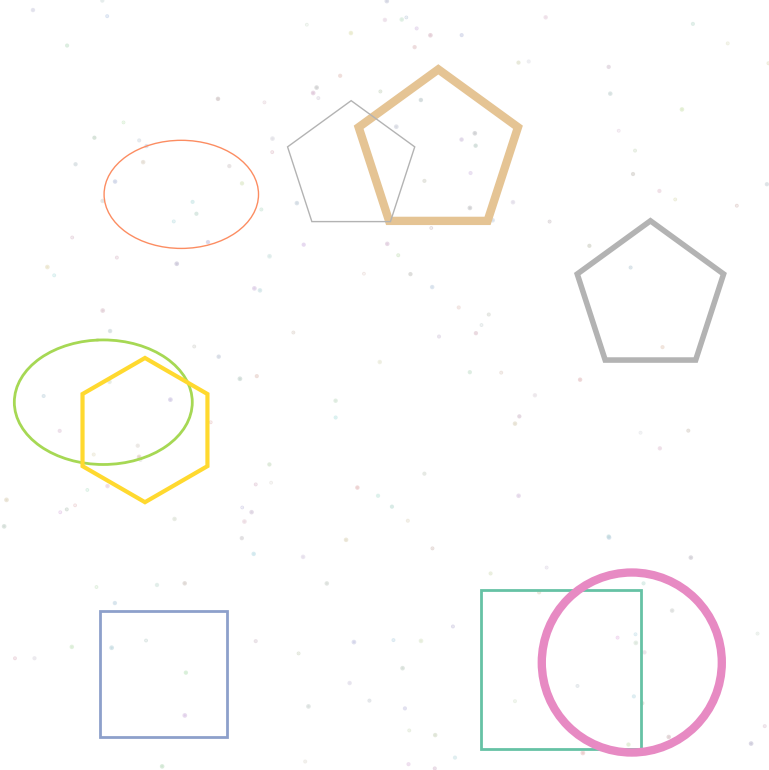[{"shape": "square", "thickness": 1, "radius": 0.52, "center": [0.728, 0.13]}, {"shape": "oval", "thickness": 0.5, "radius": 0.5, "center": [0.235, 0.748]}, {"shape": "square", "thickness": 1, "radius": 0.41, "center": [0.212, 0.125]}, {"shape": "circle", "thickness": 3, "radius": 0.58, "center": [0.821, 0.14]}, {"shape": "oval", "thickness": 1, "radius": 0.58, "center": [0.134, 0.478]}, {"shape": "hexagon", "thickness": 1.5, "radius": 0.47, "center": [0.188, 0.441]}, {"shape": "pentagon", "thickness": 3, "radius": 0.54, "center": [0.569, 0.801]}, {"shape": "pentagon", "thickness": 0.5, "radius": 0.43, "center": [0.456, 0.782]}, {"shape": "pentagon", "thickness": 2, "radius": 0.5, "center": [0.845, 0.613]}]